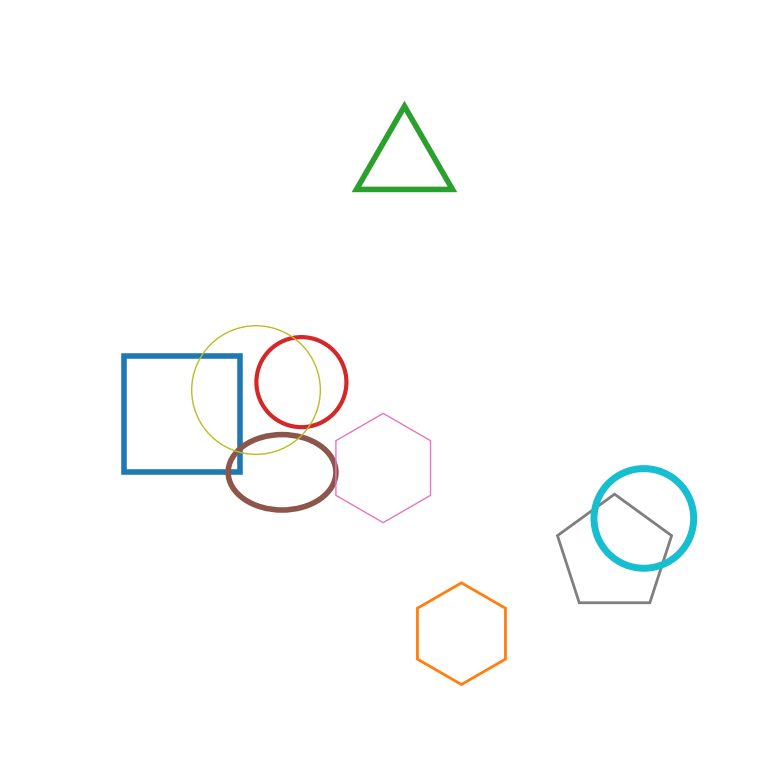[{"shape": "square", "thickness": 2, "radius": 0.38, "center": [0.236, 0.463]}, {"shape": "hexagon", "thickness": 1, "radius": 0.33, "center": [0.599, 0.177]}, {"shape": "triangle", "thickness": 2, "radius": 0.36, "center": [0.525, 0.79]}, {"shape": "circle", "thickness": 1.5, "radius": 0.29, "center": [0.391, 0.504]}, {"shape": "oval", "thickness": 2, "radius": 0.35, "center": [0.366, 0.387]}, {"shape": "hexagon", "thickness": 0.5, "radius": 0.35, "center": [0.498, 0.392]}, {"shape": "pentagon", "thickness": 1, "radius": 0.39, "center": [0.798, 0.28]}, {"shape": "circle", "thickness": 0.5, "radius": 0.42, "center": [0.332, 0.493]}, {"shape": "circle", "thickness": 2.5, "radius": 0.32, "center": [0.836, 0.327]}]